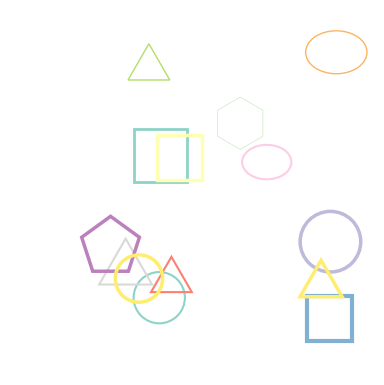[{"shape": "square", "thickness": 2, "radius": 0.34, "center": [0.417, 0.595]}, {"shape": "circle", "thickness": 1.5, "radius": 0.33, "center": [0.414, 0.227]}, {"shape": "square", "thickness": 2.5, "radius": 0.29, "center": [0.467, 0.591]}, {"shape": "circle", "thickness": 2.5, "radius": 0.39, "center": [0.858, 0.372]}, {"shape": "triangle", "thickness": 1.5, "radius": 0.31, "center": [0.445, 0.272]}, {"shape": "square", "thickness": 3, "radius": 0.29, "center": [0.856, 0.173]}, {"shape": "oval", "thickness": 1, "radius": 0.4, "center": [0.873, 0.864]}, {"shape": "triangle", "thickness": 1, "radius": 0.31, "center": [0.387, 0.824]}, {"shape": "oval", "thickness": 1.5, "radius": 0.32, "center": [0.693, 0.579]}, {"shape": "triangle", "thickness": 1.5, "radius": 0.4, "center": [0.326, 0.301]}, {"shape": "pentagon", "thickness": 2.5, "radius": 0.39, "center": [0.287, 0.359]}, {"shape": "hexagon", "thickness": 0.5, "radius": 0.34, "center": [0.624, 0.68]}, {"shape": "triangle", "thickness": 2.5, "radius": 0.32, "center": [0.834, 0.261]}, {"shape": "circle", "thickness": 2.5, "radius": 0.31, "center": [0.361, 0.277]}]